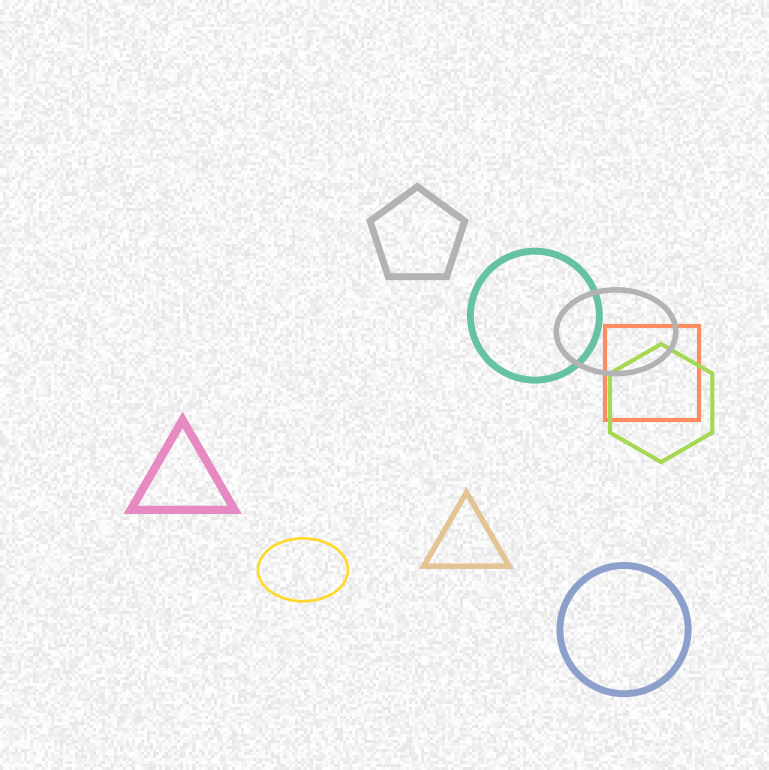[{"shape": "circle", "thickness": 2.5, "radius": 0.42, "center": [0.695, 0.59]}, {"shape": "square", "thickness": 1.5, "radius": 0.31, "center": [0.846, 0.516]}, {"shape": "circle", "thickness": 2.5, "radius": 0.42, "center": [0.81, 0.182]}, {"shape": "triangle", "thickness": 3, "radius": 0.39, "center": [0.237, 0.377]}, {"shape": "hexagon", "thickness": 1.5, "radius": 0.38, "center": [0.859, 0.477]}, {"shape": "oval", "thickness": 1, "radius": 0.29, "center": [0.394, 0.26]}, {"shape": "triangle", "thickness": 2, "radius": 0.32, "center": [0.606, 0.297]}, {"shape": "oval", "thickness": 2, "radius": 0.39, "center": [0.8, 0.569]}, {"shape": "pentagon", "thickness": 2.5, "radius": 0.32, "center": [0.542, 0.693]}]